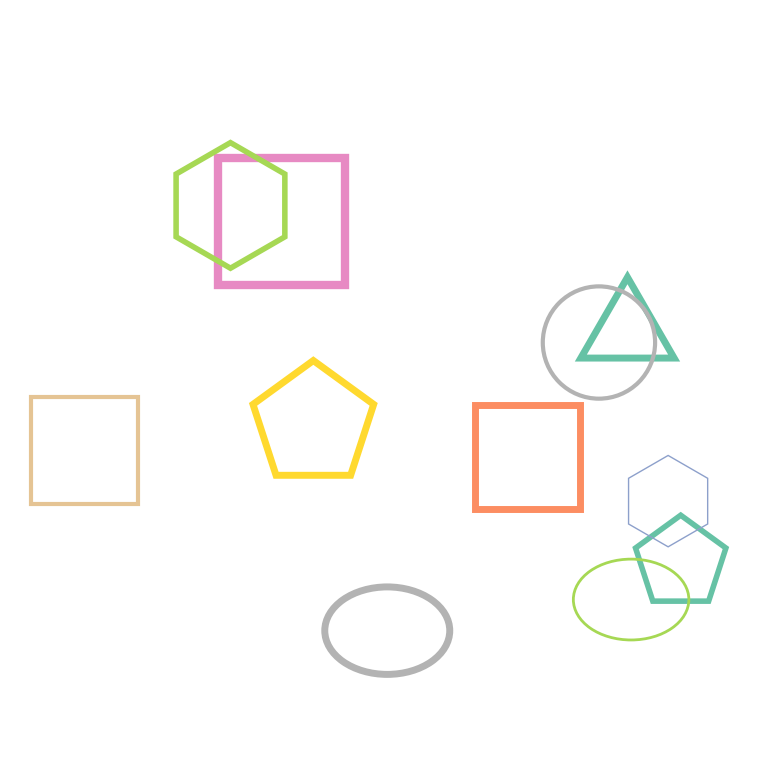[{"shape": "pentagon", "thickness": 2, "radius": 0.31, "center": [0.884, 0.269]}, {"shape": "triangle", "thickness": 2.5, "radius": 0.35, "center": [0.815, 0.57]}, {"shape": "square", "thickness": 2.5, "radius": 0.34, "center": [0.685, 0.406]}, {"shape": "hexagon", "thickness": 0.5, "radius": 0.3, "center": [0.868, 0.349]}, {"shape": "square", "thickness": 3, "radius": 0.41, "center": [0.366, 0.712]}, {"shape": "oval", "thickness": 1, "radius": 0.38, "center": [0.82, 0.221]}, {"shape": "hexagon", "thickness": 2, "radius": 0.41, "center": [0.299, 0.733]}, {"shape": "pentagon", "thickness": 2.5, "radius": 0.41, "center": [0.407, 0.449]}, {"shape": "square", "thickness": 1.5, "radius": 0.35, "center": [0.109, 0.415]}, {"shape": "circle", "thickness": 1.5, "radius": 0.36, "center": [0.778, 0.555]}, {"shape": "oval", "thickness": 2.5, "radius": 0.41, "center": [0.503, 0.181]}]